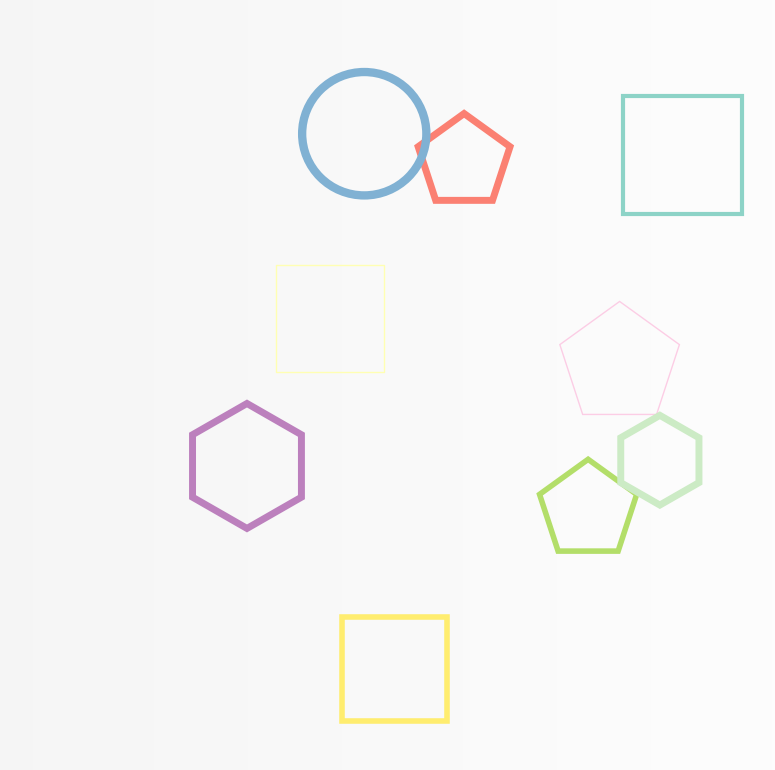[{"shape": "square", "thickness": 1.5, "radius": 0.38, "center": [0.881, 0.798]}, {"shape": "square", "thickness": 0.5, "radius": 0.35, "center": [0.426, 0.586]}, {"shape": "pentagon", "thickness": 2.5, "radius": 0.31, "center": [0.599, 0.79]}, {"shape": "circle", "thickness": 3, "radius": 0.4, "center": [0.47, 0.826]}, {"shape": "pentagon", "thickness": 2, "radius": 0.33, "center": [0.759, 0.338]}, {"shape": "pentagon", "thickness": 0.5, "radius": 0.41, "center": [0.8, 0.527]}, {"shape": "hexagon", "thickness": 2.5, "radius": 0.41, "center": [0.319, 0.395]}, {"shape": "hexagon", "thickness": 2.5, "radius": 0.29, "center": [0.851, 0.402]}, {"shape": "square", "thickness": 2, "radius": 0.34, "center": [0.509, 0.131]}]